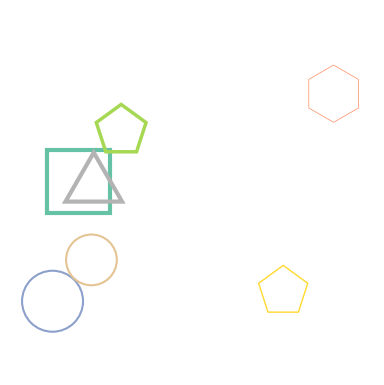[{"shape": "square", "thickness": 3, "radius": 0.41, "center": [0.204, 0.529]}, {"shape": "hexagon", "thickness": 0.5, "radius": 0.37, "center": [0.866, 0.757]}, {"shape": "circle", "thickness": 1.5, "radius": 0.4, "center": [0.136, 0.218]}, {"shape": "pentagon", "thickness": 2.5, "radius": 0.34, "center": [0.315, 0.661]}, {"shape": "pentagon", "thickness": 1, "radius": 0.34, "center": [0.736, 0.244]}, {"shape": "circle", "thickness": 1.5, "radius": 0.33, "center": [0.237, 0.325]}, {"shape": "triangle", "thickness": 3, "radius": 0.42, "center": [0.244, 0.519]}]